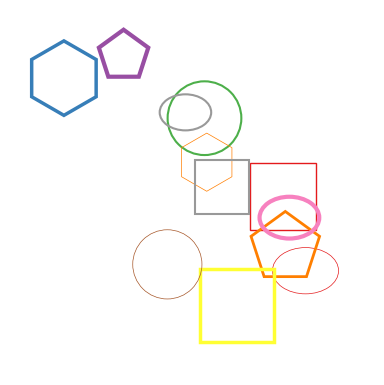[{"shape": "oval", "thickness": 0.5, "radius": 0.43, "center": [0.794, 0.297]}, {"shape": "square", "thickness": 1, "radius": 0.43, "center": [0.735, 0.489]}, {"shape": "hexagon", "thickness": 2.5, "radius": 0.48, "center": [0.166, 0.797]}, {"shape": "circle", "thickness": 1.5, "radius": 0.48, "center": [0.531, 0.693]}, {"shape": "pentagon", "thickness": 3, "radius": 0.34, "center": [0.321, 0.855]}, {"shape": "pentagon", "thickness": 2, "radius": 0.47, "center": [0.741, 0.357]}, {"shape": "hexagon", "thickness": 0.5, "radius": 0.38, "center": [0.537, 0.579]}, {"shape": "square", "thickness": 2.5, "radius": 0.48, "center": [0.615, 0.206]}, {"shape": "circle", "thickness": 0.5, "radius": 0.45, "center": [0.435, 0.313]}, {"shape": "oval", "thickness": 3, "radius": 0.39, "center": [0.752, 0.435]}, {"shape": "square", "thickness": 1.5, "radius": 0.35, "center": [0.577, 0.514]}, {"shape": "oval", "thickness": 1.5, "radius": 0.33, "center": [0.482, 0.708]}]